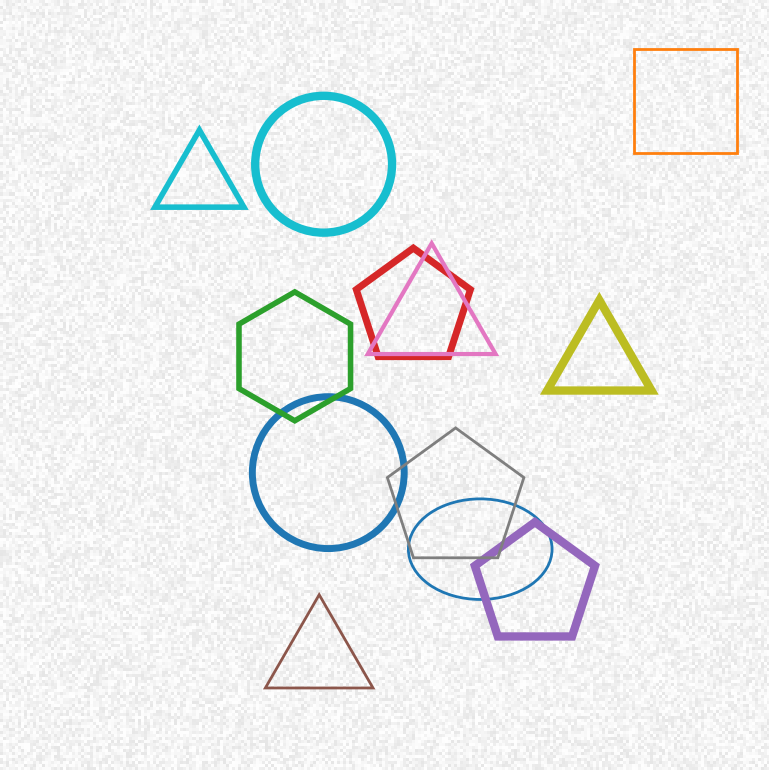[{"shape": "circle", "thickness": 2.5, "radius": 0.49, "center": [0.426, 0.386]}, {"shape": "oval", "thickness": 1, "radius": 0.47, "center": [0.624, 0.287]}, {"shape": "square", "thickness": 1, "radius": 0.34, "center": [0.891, 0.869]}, {"shape": "hexagon", "thickness": 2, "radius": 0.42, "center": [0.383, 0.537]}, {"shape": "pentagon", "thickness": 2.5, "radius": 0.39, "center": [0.537, 0.6]}, {"shape": "pentagon", "thickness": 3, "radius": 0.41, "center": [0.695, 0.24]}, {"shape": "triangle", "thickness": 1, "radius": 0.4, "center": [0.415, 0.147]}, {"shape": "triangle", "thickness": 1.5, "radius": 0.48, "center": [0.561, 0.588]}, {"shape": "pentagon", "thickness": 1, "radius": 0.47, "center": [0.592, 0.351]}, {"shape": "triangle", "thickness": 3, "radius": 0.39, "center": [0.778, 0.532]}, {"shape": "triangle", "thickness": 2, "radius": 0.33, "center": [0.259, 0.764]}, {"shape": "circle", "thickness": 3, "radius": 0.44, "center": [0.42, 0.787]}]